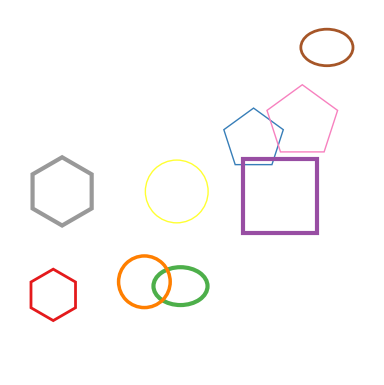[{"shape": "hexagon", "thickness": 2, "radius": 0.33, "center": [0.138, 0.234]}, {"shape": "pentagon", "thickness": 1, "radius": 0.41, "center": [0.659, 0.638]}, {"shape": "oval", "thickness": 3, "radius": 0.35, "center": [0.469, 0.257]}, {"shape": "square", "thickness": 3, "radius": 0.48, "center": [0.728, 0.49]}, {"shape": "circle", "thickness": 2.5, "radius": 0.34, "center": [0.375, 0.268]}, {"shape": "circle", "thickness": 1, "radius": 0.41, "center": [0.459, 0.503]}, {"shape": "oval", "thickness": 2, "radius": 0.34, "center": [0.849, 0.877]}, {"shape": "pentagon", "thickness": 1, "radius": 0.48, "center": [0.785, 0.683]}, {"shape": "hexagon", "thickness": 3, "radius": 0.44, "center": [0.161, 0.503]}]